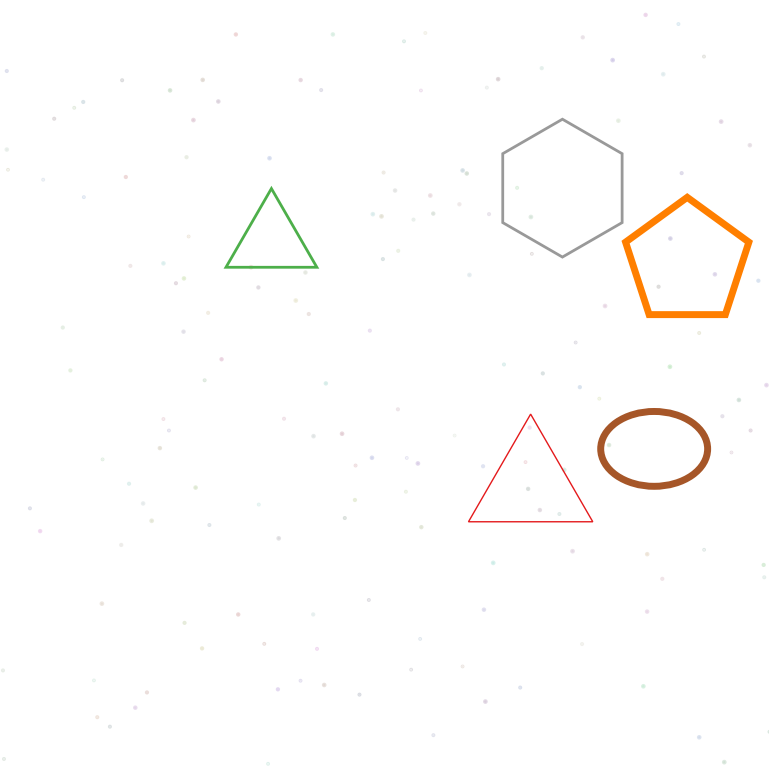[{"shape": "triangle", "thickness": 0.5, "radius": 0.47, "center": [0.689, 0.369]}, {"shape": "triangle", "thickness": 1, "radius": 0.34, "center": [0.352, 0.687]}, {"shape": "pentagon", "thickness": 2.5, "radius": 0.42, "center": [0.893, 0.66]}, {"shape": "oval", "thickness": 2.5, "radius": 0.35, "center": [0.85, 0.417]}, {"shape": "hexagon", "thickness": 1, "radius": 0.45, "center": [0.73, 0.756]}]